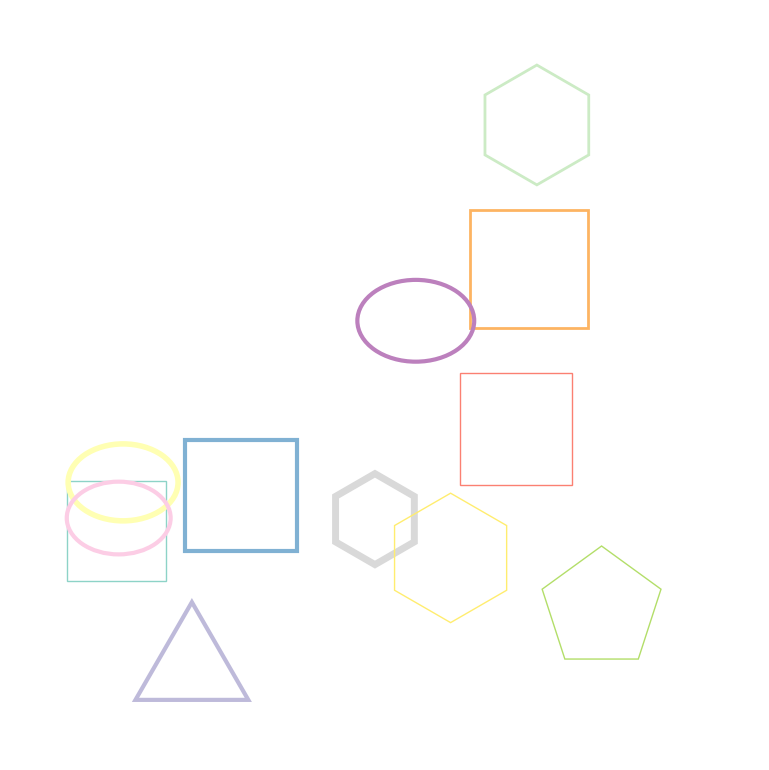[{"shape": "square", "thickness": 0.5, "radius": 0.32, "center": [0.152, 0.311]}, {"shape": "oval", "thickness": 2, "radius": 0.36, "center": [0.16, 0.374]}, {"shape": "triangle", "thickness": 1.5, "radius": 0.42, "center": [0.249, 0.133]}, {"shape": "square", "thickness": 0.5, "radius": 0.37, "center": [0.67, 0.443]}, {"shape": "square", "thickness": 1.5, "radius": 0.36, "center": [0.313, 0.357]}, {"shape": "square", "thickness": 1, "radius": 0.38, "center": [0.687, 0.651]}, {"shape": "pentagon", "thickness": 0.5, "radius": 0.41, "center": [0.781, 0.21]}, {"shape": "oval", "thickness": 1.5, "radius": 0.34, "center": [0.154, 0.327]}, {"shape": "hexagon", "thickness": 2.5, "radius": 0.3, "center": [0.487, 0.326]}, {"shape": "oval", "thickness": 1.5, "radius": 0.38, "center": [0.54, 0.583]}, {"shape": "hexagon", "thickness": 1, "radius": 0.39, "center": [0.697, 0.838]}, {"shape": "hexagon", "thickness": 0.5, "radius": 0.42, "center": [0.585, 0.275]}]